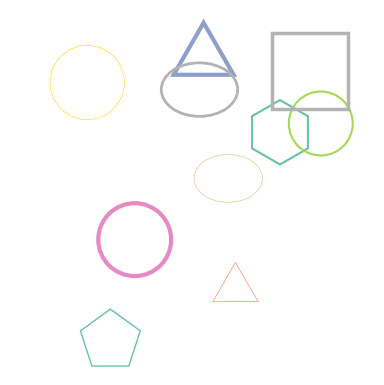[{"shape": "hexagon", "thickness": 1.5, "radius": 0.42, "center": [0.727, 0.656]}, {"shape": "pentagon", "thickness": 1, "radius": 0.41, "center": [0.287, 0.115]}, {"shape": "triangle", "thickness": 0.5, "radius": 0.34, "center": [0.612, 0.25]}, {"shape": "triangle", "thickness": 3, "radius": 0.45, "center": [0.529, 0.851]}, {"shape": "circle", "thickness": 3, "radius": 0.47, "center": [0.35, 0.378]}, {"shape": "circle", "thickness": 1.5, "radius": 0.42, "center": [0.833, 0.679]}, {"shape": "circle", "thickness": 0.5, "radius": 0.48, "center": [0.227, 0.786]}, {"shape": "oval", "thickness": 0.5, "radius": 0.44, "center": [0.593, 0.537]}, {"shape": "oval", "thickness": 2, "radius": 0.5, "center": [0.518, 0.767]}, {"shape": "square", "thickness": 2.5, "radius": 0.49, "center": [0.806, 0.816]}]